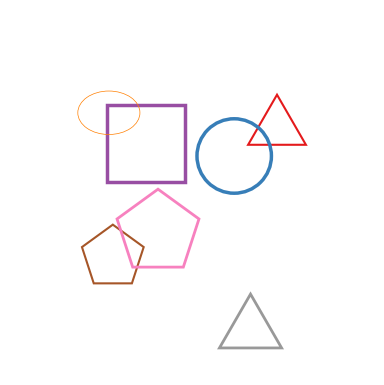[{"shape": "triangle", "thickness": 1.5, "radius": 0.43, "center": [0.72, 0.667]}, {"shape": "circle", "thickness": 2.5, "radius": 0.48, "center": [0.608, 0.595]}, {"shape": "square", "thickness": 2.5, "radius": 0.5, "center": [0.379, 0.628]}, {"shape": "oval", "thickness": 0.5, "radius": 0.4, "center": [0.283, 0.707]}, {"shape": "pentagon", "thickness": 1.5, "radius": 0.42, "center": [0.293, 0.332]}, {"shape": "pentagon", "thickness": 2, "radius": 0.56, "center": [0.41, 0.397]}, {"shape": "triangle", "thickness": 2, "radius": 0.47, "center": [0.651, 0.143]}]